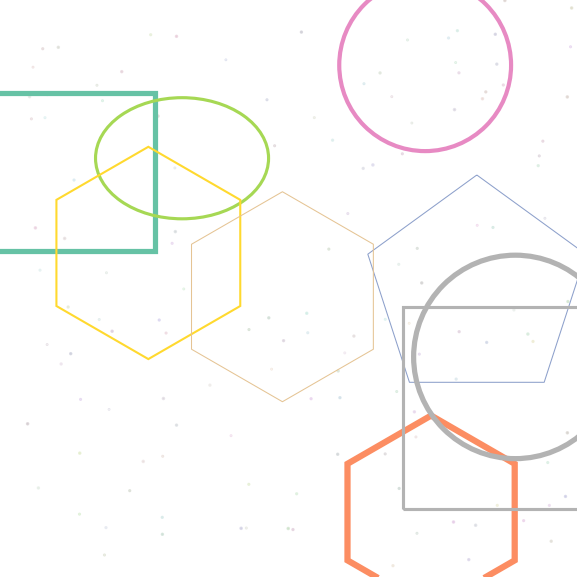[{"shape": "square", "thickness": 2.5, "radius": 0.68, "center": [0.132, 0.702]}, {"shape": "hexagon", "thickness": 3, "radius": 0.84, "center": [0.746, 0.112]}, {"shape": "pentagon", "thickness": 0.5, "radius": 0.99, "center": [0.826, 0.498]}, {"shape": "circle", "thickness": 2, "radius": 0.74, "center": [0.736, 0.886]}, {"shape": "oval", "thickness": 1.5, "radius": 0.75, "center": [0.315, 0.725]}, {"shape": "hexagon", "thickness": 1, "radius": 0.92, "center": [0.257, 0.561]}, {"shape": "hexagon", "thickness": 0.5, "radius": 0.91, "center": [0.489, 0.485]}, {"shape": "square", "thickness": 1.5, "radius": 0.87, "center": [0.872, 0.293]}, {"shape": "circle", "thickness": 2.5, "radius": 0.88, "center": [0.892, 0.381]}]